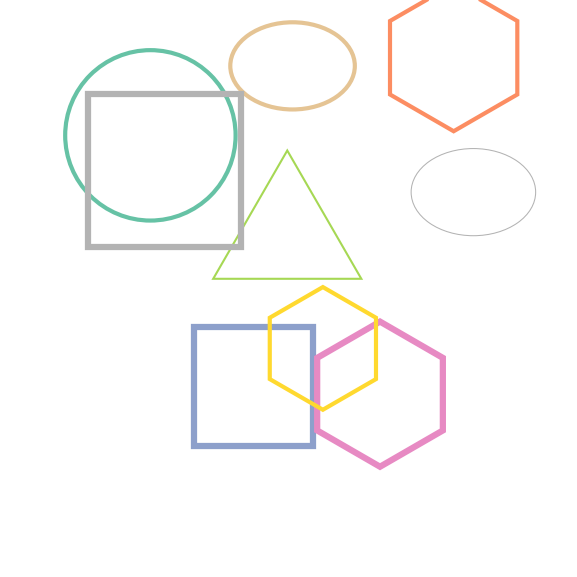[{"shape": "circle", "thickness": 2, "radius": 0.74, "center": [0.26, 0.765]}, {"shape": "hexagon", "thickness": 2, "radius": 0.64, "center": [0.786, 0.899]}, {"shape": "square", "thickness": 3, "radius": 0.52, "center": [0.438, 0.33]}, {"shape": "hexagon", "thickness": 3, "radius": 0.63, "center": [0.658, 0.317]}, {"shape": "triangle", "thickness": 1, "radius": 0.74, "center": [0.497, 0.59]}, {"shape": "hexagon", "thickness": 2, "radius": 0.53, "center": [0.559, 0.396]}, {"shape": "oval", "thickness": 2, "radius": 0.54, "center": [0.507, 0.885]}, {"shape": "oval", "thickness": 0.5, "radius": 0.54, "center": [0.82, 0.666]}, {"shape": "square", "thickness": 3, "radius": 0.66, "center": [0.284, 0.704]}]